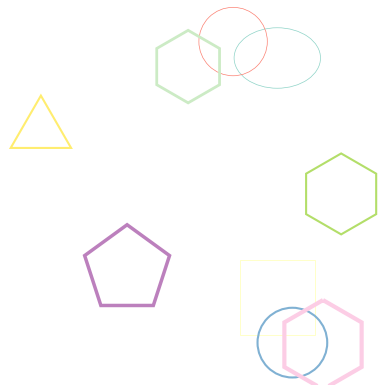[{"shape": "oval", "thickness": 0.5, "radius": 0.56, "center": [0.72, 0.849]}, {"shape": "square", "thickness": 0.5, "radius": 0.49, "center": [0.72, 0.228]}, {"shape": "circle", "thickness": 0.5, "radius": 0.44, "center": [0.605, 0.892]}, {"shape": "circle", "thickness": 1.5, "radius": 0.45, "center": [0.759, 0.11]}, {"shape": "hexagon", "thickness": 1.5, "radius": 0.53, "center": [0.886, 0.496]}, {"shape": "hexagon", "thickness": 3, "radius": 0.58, "center": [0.839, 0.105]}, {"shape": "pentagon", "thickness": 2.5, "radius": 0.58, "center": [0.33, 0.3]}, {"shape": "hexagon", "thickness": 2, "radius": 0.47, "center": [0.489, 0.827]}, {"shape": "triangle", "thickness": 1.5, "radius": 0.45, "center": [0.106, 0.661]}]